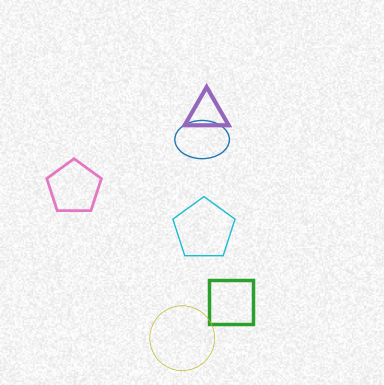[{"shape": "oval", "thickness": 1, "radius": 0.35, "center": [0.525, 0.637]}, {"shape": "square", "thickness": 2.5, "radius": 0.29, "center": [0.6, 0.215]}, {"shape": "triangle", "thickness": 3, "radius": 0.33, "center": [0.537, 0.708]}, {"shape": "pentagon", "thickness": 2, "radius": 0.37, "center": [0.192, 0.513]}, {"shape": "circle", "thickness": 0.5, "radius": 0.42, "center": [0.473, 0.122]}, {"shape": "pentagon", "thickness": 1, "radius": 0.42, "center": [0.53, 0.404]}]